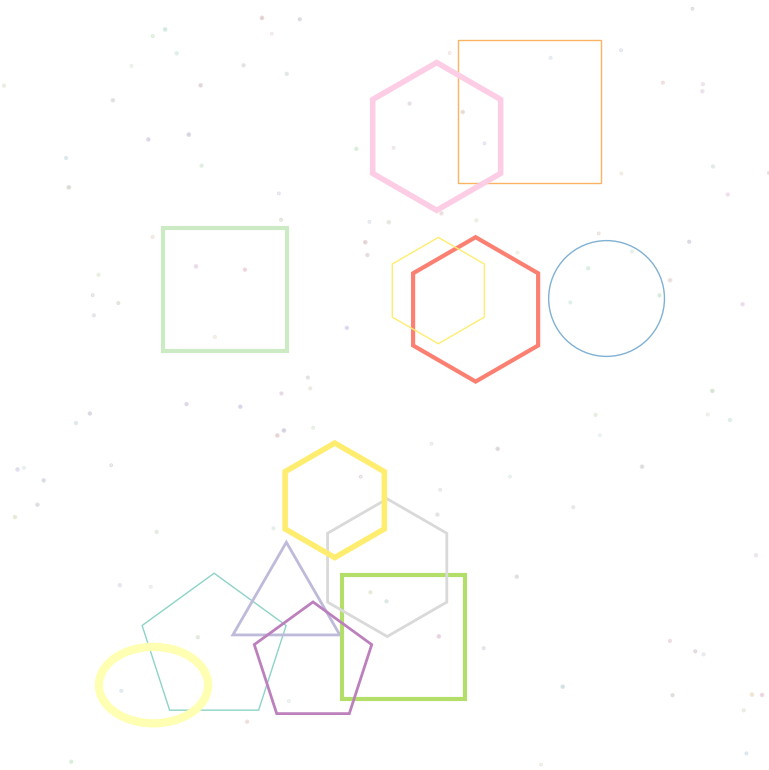[{"shape": "pentagon", "thickness": 0.5, "radius": 0.49, "center": [0.278, 0.157]}, {"shape": "oval", "thickness": 3, "radius": 0.35, "center": [0.199, 0.11]}, {"shape": "triangle", "thickness": 1, "radius": 0.4, "center": [0.372, 0.216]}, {"shape": "hexagon", "thickness": 1.5, "radius": 0.47, "center": [0.618, 0.598]}, {"shape": "circle", "thickness": 0.5, "radius": 0.38, "center": [0.788, 0.612]}, {"shape": "square", "thickness": 0.5, "radius": 0.47, "center": [0.688, 0.855]}, {"shape": "square", "thickness": 1.5, "radius": 0.4, "center": [0.524, 0.173]}, {"shape": "hexagon", "thickness": 2, "radius": 0.48, "center": [0.567, 0.823]}, {"shape": "hexagon", "thickness": 1, "radius": 0.45, "center": [0.503, 0.263]}, {"shape": "pentagon", "thickness": 1, "radius": 0.4, "center": [0.407, 0.138]}, {"shape": "square", "thickness": 1.5, "radius": 0.4, "center": [0.292, 0.624]}, {"shape": "hexagon", "thickness": 0.5, "radius": 0.35, "center": [0.569, 0.623]}, {"shape": "hexagon", "thickness": 2, "radius": 0.37, "center": [0.435, 0.35]}]